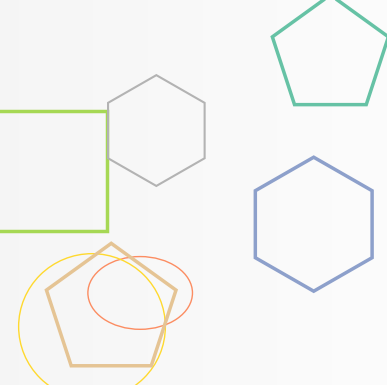[{"shape": "pentagon", "thickness": 2.5, "radius": 0.79, "center": [0.853, 0.856]}, {"shape": "oval", "thickness": 1, "radius": 0.67, "center": [0.362, 0.239]}, {"shape": "hexagon", "thickness": 2.5, "radius": 0.87, "center": [0.81, 0.418]}, {"shape": "square", "thickness": 2.5, "radius": 0.77, "center": [0.122, 0.556]}, {"shape": "circle", "thickness": 1, "radius": 0.95, "center": [0.237, 0.152]}, {"shape": "pentagon", "thickness": 2.5, "radius": 0.88, "center": [0.287, 0.192]}, {"shape": "hexagon", "thickness": 1.5, "radius": 0.72, "center": [0.403, 0.661]}]